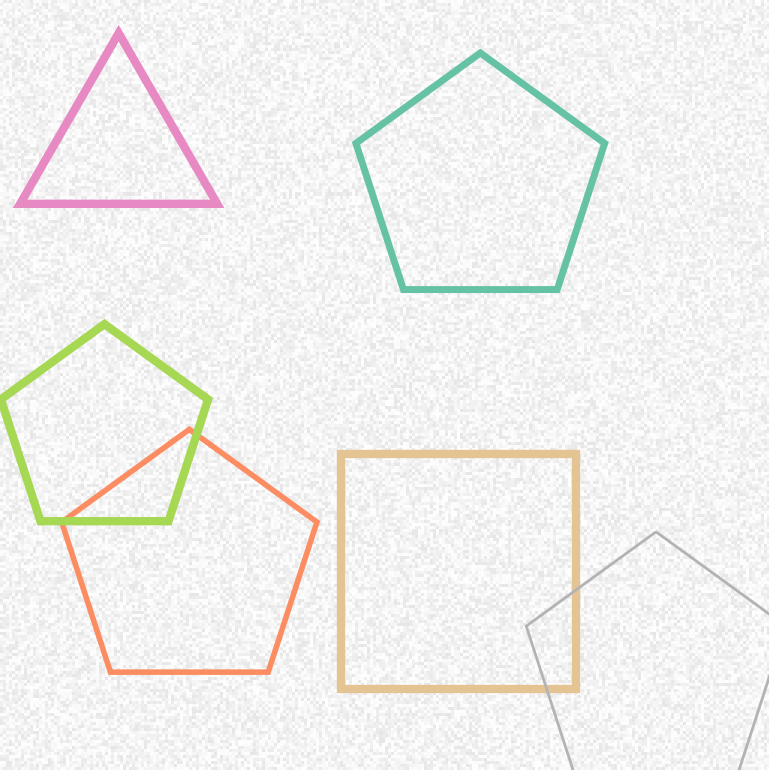[{"shape": "pentagon", "thickness": 2.5, "radius": 0.85, "center": [0.624, 0.761]}, {"shape": "pentagon", "thickness": 2, "radius": 0.87, "center": [0.246, 0.268]}, {"shape": "triangle", "thickness": 3, "radius": 0.74, "center": [0.154, 0.809]}, {"shape": "pentagon", "thickness": 3, "radius": 0.71, "center": [0.136, 0.438]}, {"shape": "square", "thickness": 3, "radius": 0.76, "center": [0.595, 0.258]}, {"shape": "pentagon", "thickness": 1, "radius": 0.89, "center": [0.852, 0.132]}]